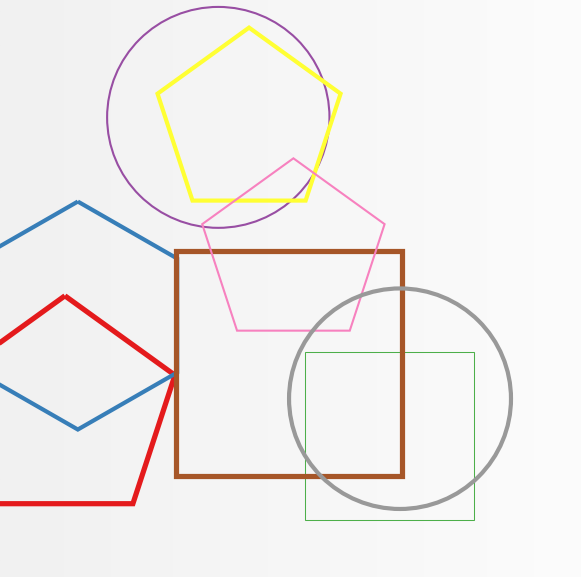[{"shape": "pentagon", "thickness": 2.5, "radius": 0.99, "center": [0.112, 0.288]}, {"shape": "hexagon", "thickness": 2, "radius": 0.99, "center": [0.134, 0.453]}, {"shape": "square", "thickness": 0.5, "radius": 0.73, "center": [0.67, 0.243]}, {"shape": "circle", "thickness": 1, "radius": 0.96, "center": [0.376, 0.796]}, {"shape": "pentagon", "thickness": 2, "radius": 0.83, "center": [0.428, 0.786]}, {"shape": "square", "thickness": 2.5, "radius": 0.97, "center": [0.497, 0.37]}, {"shape": "pentagon", "thickness": 1, "radius": 0.82, "center": [0.505, 0.56]}, {"shape": "circle", "thickness": 2, "radius": 0.95, "center": [0.688, 0.309]}]